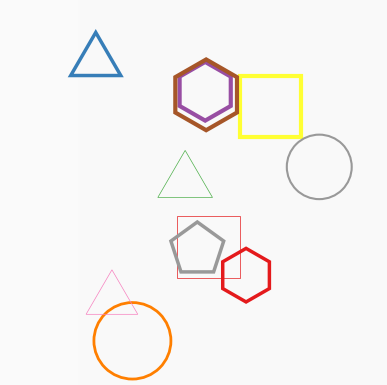[{"shape": "square", "thickness": 0.5, "radius": 0.41, "center": [0.539, 0.358]}, {"shape": "hexagon", "thickness": 2.5, "radius": 0.35, "center": [0.635, 0.285]}, {"shape": "triangle", "thickness": 2.5, "radius": 0.37, "center": [0.247, 0.841]}, {"shape": "triangle", "thickness": 0.5, "radius": 0.41, "center": [0.478, 0.528]}, {"shape": "hexagon", "thickness": 3, "radius": 0.38, "center": [0.53, 0.763]}, {"shape": "circle", "thickness": 2, "radius": 0.5, "center": [0.342, 0.115]}, {"shape": "square", "thickness": 3, "radius": 0.4, "center": [0.698, 0.723]}, {"shape": "hexagon", "thickness": 3, "radius": 0.46, "center": [0.532, 0.754]}, {"shape": "triangle", "thickness": 0.5, "radius": 0.39, "center": [0.289, 0.222]}, {"shape": "pentagon", "thickness": 2.5, "radius": 0.36, "center": [0.509, 0.352]}, {"shape": "circle", "thickness": 1.5, "radius": 0.42, "center": [0.824, 0.567]}]